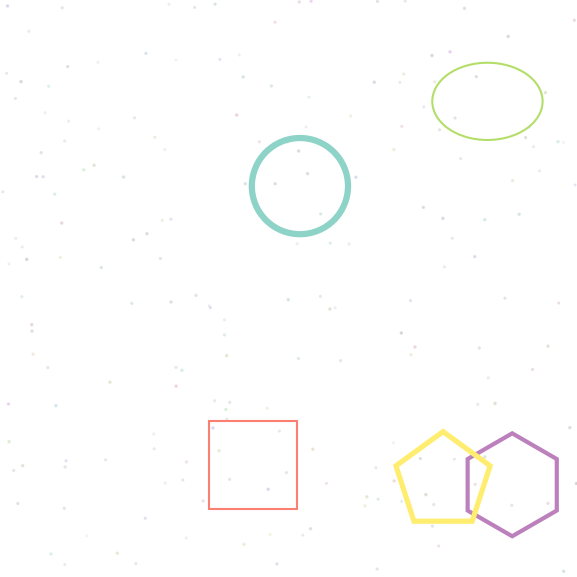[{"shape": "circle", "thickness": 3, "radius": 0.42, "center": [0.519, 0.677]}, {"shape": "square", "thickness": 1, "radius": 0.38, "center": [0.437, 0.193]}, {"shape": "oval", "thickness": 1, "radius": 0.48, "center": [0.844, 0.824]}, {"shape": "hexagon", "thickness": 2, "radius": 0.45, "center": [0.887, 0.16]}, {"shape": "pentagon", "thickness": 2.5, "radius": 0.43, "center": [0.767, 0.166]}]